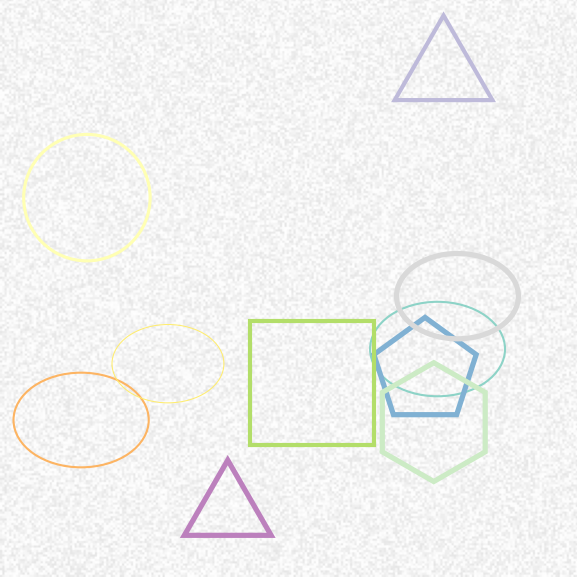[{"shape": "oval", "thickness": 1, "radius": 0.58, "center": [0.758, 0.395]}, {"shape": "circle", "thickness": 1.5, "radius": 0.55, "center": [0.15, 0.657]}, {"shape": "triangle", "thickness": 2, "radius": 0.49, "center": [0.768, 0.875]}, {"shape": "pentagon", "thickness": 2.5, "radius": 0.47, "center": [0.736, 0.356]}, {"shape": "oval", "thickness": 1, "radius": 0.59, "center": [0.14, 0.272]}, {"shape": "square", "thickness": 2, "radius": 0.54, "center": [0.541, 0.336]}, {"shape": "oval", "thickness": 2.5, "radius": 0.53, "center": [0.792, 0.486]}, {"shape": "triangle", "thickness": 2.5, "radius": 0.43, "center": [0.394, 0.116]}, {"shape": "hexagon", "thickness": 2.5, "radius": 0.51, "center": [0.751, 0.268]}, {"shape": "oval", "thickness": 0.5, "radius": 0.48, "center": [0.291, 0.369]}]